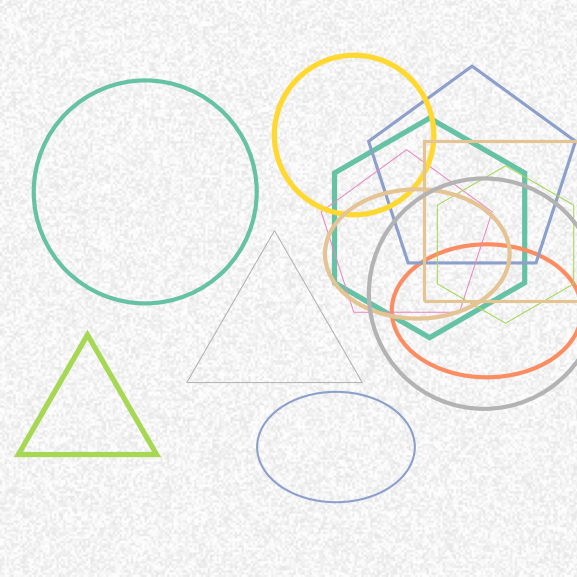[{"shape": "circle", "thickness": 2, "radius": 0.97, "center": [0.251, 0.667]}, {"shape": "hexagon", "thickness": 2.5, "radius": 0.95, "center": [0.744, 0.605]}, {"shape": "oval", "thickness": 2, "radius": 0.82, "center": [0.843, 0.461]}, {"shape": "pentagon", "thickness": 1.5, "radius": 0.94, "center": [0.817, 0.696]}, {"shape": "oval", "thickness": 1, "radius": 0.68, "center": [0.582, 0.225]}, {"shape": "pentagon", "thickness": 0.5, "radius": 0.78, "center": [0.704, 0.584]}, {"shape": "hexagon", "thickness": 0.5, "radius": 0.68, "center": [0.875, 0.576]}, {"shape": "triangle", "thickness": 2.5, "radius": 0.69, "center": [0.152, 0.281]}, {"shape": "circle", "thickness": 2.5, "radius": 0.69, "center": [0.613, 0.765]}, {"shape": "square", "thickness": 1.5, "radius": 0.69, "center": [0.874, 0.616]}, {"shape": "oval", "thickness": 2, "radius": 0.8, "center": [0.723, 0.559]}, {"shape": "circle", "thickness": 2, "radius": 1.0, "center": [0.838, 0.491]}, {"shape": "triangle", "thickness": 0.5, "radius": 0.88, "center": [0.475, 0.424]}]